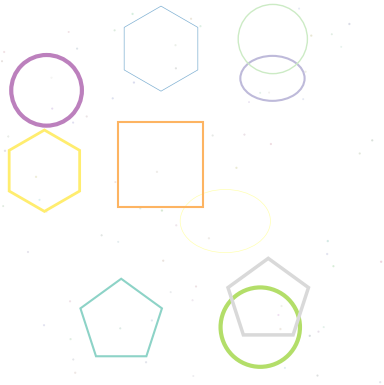[{"shape": "pentagon", "thickness": 1.5, "radius": 0.56, "center": [0.315, 0.165]}, {"shape": "oval", "thickness": 0.5, "radius": 0.59, "center": [0.585, 0.426]}, {"shape": "oval", "thickness": 1.5, "radius": 0.42, "center": [0.708, 0.796]}, {"shape": "hexagon", "thickness": 0.5, "radius": 0.55, "center": [0.418, 0.874]}, {"shape": "square", "thickness": 1.5, "radius": 0.55, "center": [0.417, 0.572]}, {"shape": "circle", "thickness": 3, "radius": 0.52, "center": [0.676, 0.15]}, {"shape": "pentagon", "thickness": 2.5, "radius": 0.55, "center": [0.697, 0.219]}, {"shape": "circle", "thickness": 3, "radius": 0.46, "center": [0.121, 0.765]}, {"shape": "circle", "thickness": 1, "radius": 0.45, "center": [0.709, 0.899]}, {"shape": "hexagon", "thickness": 2, "radius": 0.53, "center": [0.115, 0.557]}]